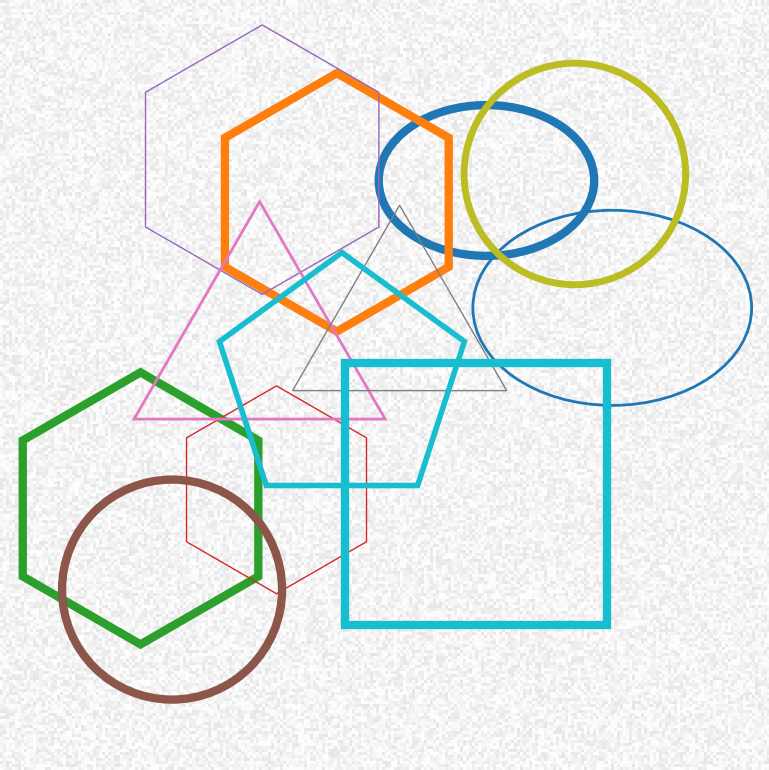[{"shape": "oval", "thickness": 3, "radius": 0.7, "center": [0.632, 0.766]}, {"shape": "oval", "thickness": 1, "radius": 0.91, "center": [0.795, 0.6]}, {"shape": "hexagon", "thickness": 3, "radius": 0.84, "center": [0.437, 0.737]}, {"shape": "hexagon", "thickness": 3, "radius": 0.88, "center": [0.183, 0.34]}, {"shape": "hexagon", "thickness": 0.5, "radius": 0.67, "center": [0.359, 0.364]}, {"shape": "hexagon", "thickness": 0.5, "radius": 0.87, "center": [0.341, 0.793]}, {"shape": "circle", "thickness": 3, "radius": 0.71, "center": [0.223, 0.234]}, {"shape": "triangle", "thickness": 1, "radius": 0.94, "center": [0.337, 0.55]}, {"shape": "triangle", "thickness": 0.5, "radius": 0.8, "center": [0.519, 0.573]}, {"shape": "circle", "thickness": 2.5, "radius": 0.72, "center": [0.747, 0.774]}, {"shape": "square", "thickness": 3, "radius": 0.85, "center": [0.619, 0.358]}, {"shape": "pentagon", "thickness": 2, "radius": 0.84, "center": [0.444, 0.505]}]